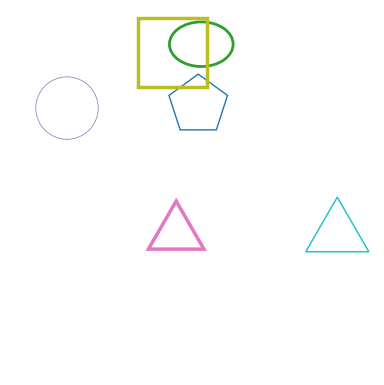[{"shape": "pentagon", "thickness": 1, "radius": 0.4, "center": [0.515, 0.727]}, {"shape": "oval", "thickness": 2, "radius": 0.41, "center": [0.523, 0.885]}, {"shape": "circle", "thickness": 0.5, "radius": 0.41, "center": [0.174, 0.719]}, {"shape": "triangle", "thickness": 2.5, "radius": 0.42, "center": [0.458, 0.395]}, {"shape": "square", "thickness": 2.5, "radius": 0.45, "center": [0.448, 0.864]}, {"shape": "triangle", "thickness": 1, "radius": 0.47, "center": [0.876, 0.393]}]